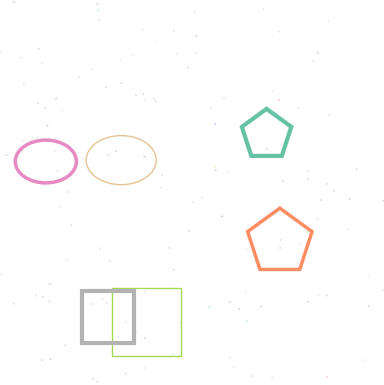[{"shape": "pentagon", "thickness": 3, "radius": 0.34, "center": [0.692, 0.65]}, {"shape": "pentagon", "thickness": 2.5, "radius": 0.44, "center": [0.727, 0.371]}, {"shape": "oval", "thickness": 2.5, "radius": 0.4, "center": [0.119, 0.58]}, {"shape": "square", "thickness": 1, "radius": 0.44, "center": [0.381, 0.163]}, {"shape": "oval", "thickness": 1, "radius": 0.46, "center": [0.315, 0.584]}, {"shape": "square", "thickness": 3, "radius": 0.34, "center": [0.282, 0.176]}]